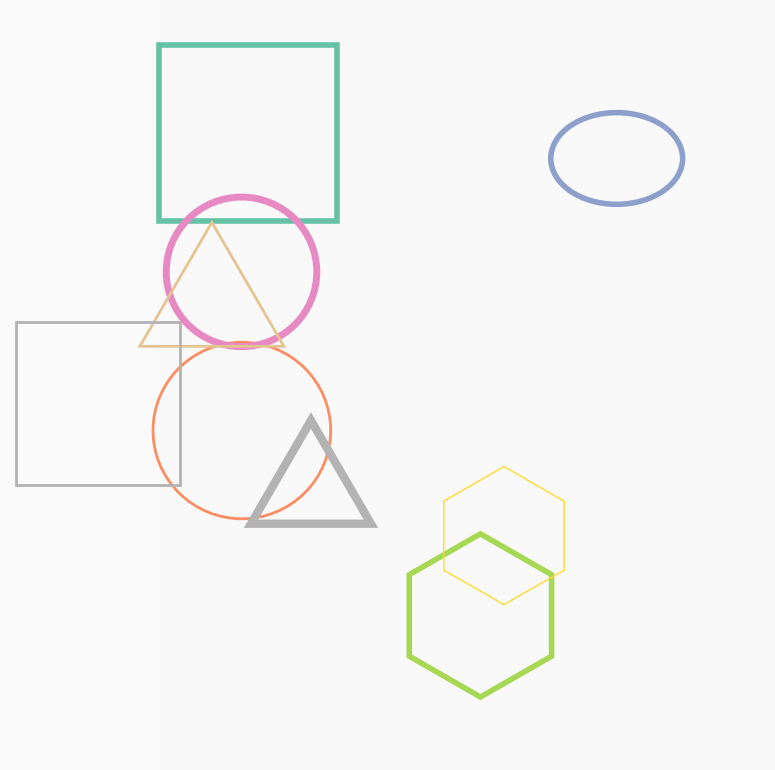[{"shape": "square", "thickness": 2, "radius": 0.57, "center": [0.32, 0.827]}, {"shape": "circle", "thickness": 1, "radius": 0.57, "center": [0.312, 0.441]}, {"shape": "oval", "thickness": 2, "radius": 0.43, "center": [0.796, 0.794]}, {"shape": "circle", "thickness": 2.5, "radius": 0.49, "center": [0.312, 0.647]}, {"shape": "hexagon", "thickness": 2, "radius": 0.53, "center": [0.62, 0.201]}, {"shape": "hexagon", "thickness": 0.5, "radius": 0.45, "center": [0.65, 0.304]}, {"shape": "triangle", "thickness": 1, "radius": 0.54, "center": [0.273, 0.604]}, {"shape": "square", "thickness": 1, "radius": 0.53, "center": [0.126, 0.476]}, {"shape": "triangle", "thickness": 3, "radius": 0.45, "center": [0.401, 0.365]}]